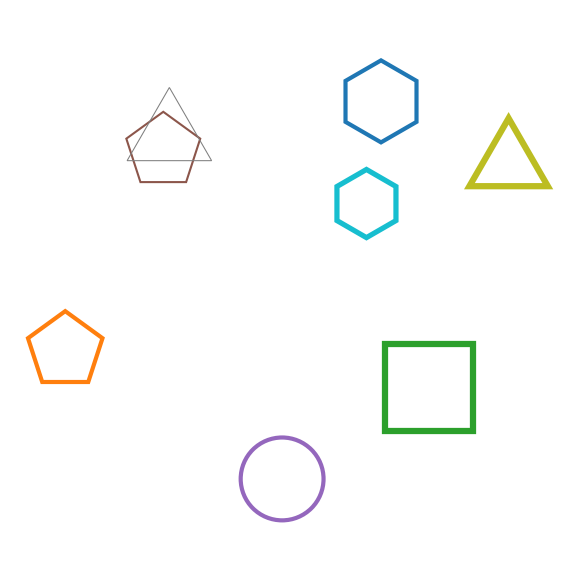[{"shape": "hexagon", "thickness": 2, "radius": 0.35, "center": [0.66, 0.824]}, {"shape": "pentagon", "thickness": 2, "radius": 0.34, "center": [0.113, 0.393]}, {"shape": "square", "thickness": 3, "radius": 0.38, "center": [0.742, 0.328]}, {"shape": "circle", "thickness": 2, "radius": 0.36, "center": [0.489, 0.17]}, {"shape": "pentagon", "thickness": 1, "radius": 0.34, "center": [0.283, 0.738]}, {"shape": "triangle", "thickness": 0.5, "radius": 0.42, "center": [0.293, 0.763]}, {"shape": "triangle", "thickness": 3, "radius": 0.39, "center": [0.881, 0.716]}, {"shape": "hexagon", "thickness": 2.5, "radius": 0.29, "center": [0.635, 0.647]}]